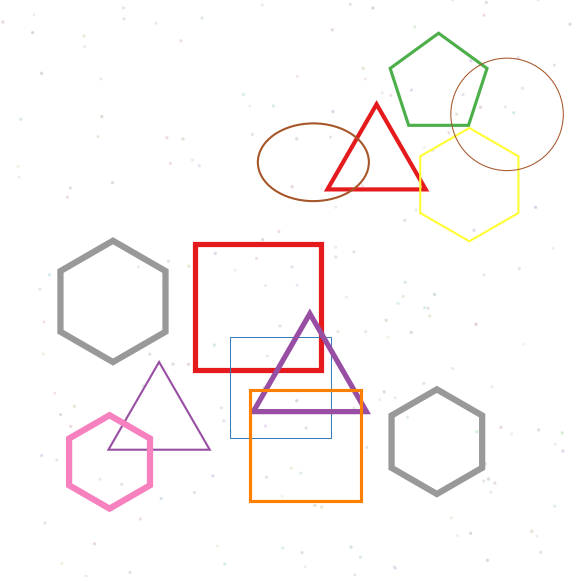[{"shape": "triangle", "thickness": 2, "radius": 0.49, "center": [0.652, 0.72]}, {"shape": "square", "thickness": 2.5, "radius": 0.55, "center": [0.447, 0.468]}, {"shape": "square", "thickness": 0.5, "radius": 0.44, "center": [0.485, 0.328]}, {"shape": "pentagon", "thickness": 1.5, "radius": 0.44, "center": [0.759, 0.853]}, {"shape": "triangle", "thickness": 1, "radius": 0.51, "center": [0.275, 0.271]}, {"shape": "triangle", "thickness": 2.5, "radius": 0.57, "center": [0.537, 0.343]}, {"shape": "square", "thickness": 1.5, "radius": 0.48, "center": [0.529, 0.228]}, {"shape": "hexagon", "thickness": 1, "radius": 0.49, "center": [0.813, 0.679]}, {"shape": "circle", "thickness": 0.5, "radius": 0.49, "center": [0.878, 0.801]}, {"shape": "oval", "thickness": 1, "radius": 0.48, "center": [0.543, 0.718]}, {"shape": "hexagon", "thickness": 3, "radius": 0.4, "center": [0.19, 0.199]}, {"shape": "hexagon", "thickness": 3, "radius": 0.45, "center": [0.756, 0.234]}, {"shape": "hexagon", "thickness": 3, "radius": 0.53, "center": [0.196, 0.477]}]